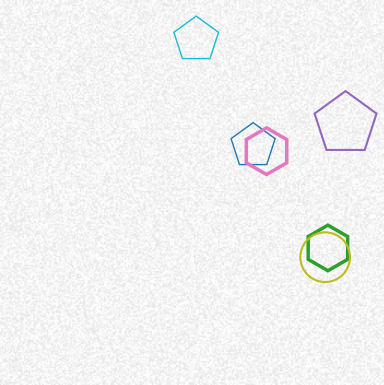[{"shape": "pentagon", "thickness": 1, "radius": 0.3, "center": [0.657, 0.621]}, {"shape": "hexagon", "thickness": 2.5, "radius": 0.3, "center": [0.852, 0.356]}, {"shape": "pentagon", "thickness": 1.5, "radius": 0.42, "center": [0.898, 0.679]}, {"shape": "hexagon", "thickness": 2.5, "radius": 0.3, "center": [0.692, 0.607]}, {"shape": "circle", "thickness": 1.5, "radius": 0.32, "center": [0.845, 0.332]}, {"shape": "pentagon", "thickness": 1, "radius": 0.31, "center": [0.51, 0.897]}]